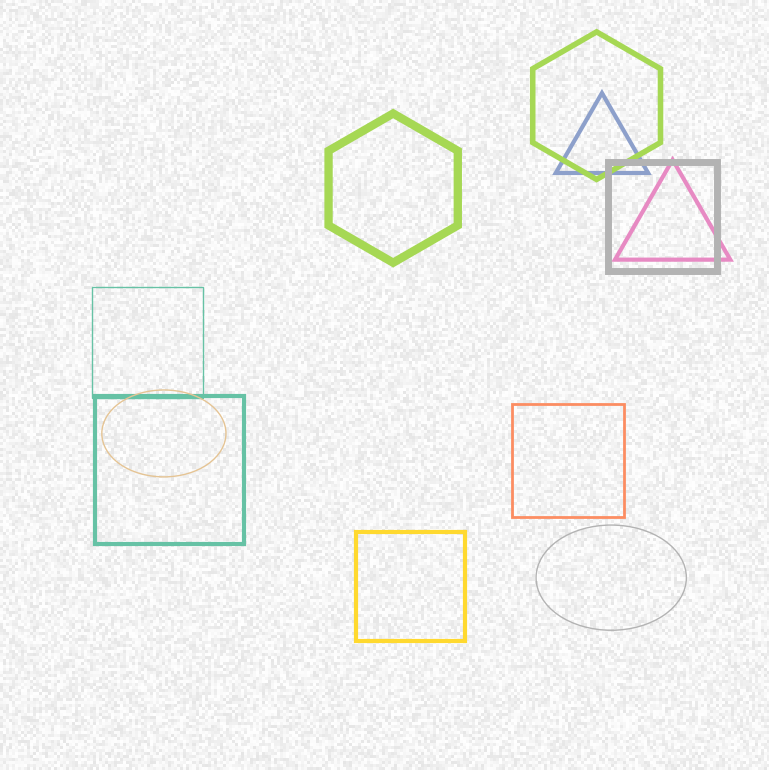[{"shape": "square", "thickness": 0.5, "radius": 0.36, "center": [0.191, 0.555]}, {"shape": "square", "thickness": 1.5, "radius": 0.48, "center": [0.22, 0.39]}, {"shape": "square", "thickness": 1, "radius": 0.37, "center": [0.738, 0.402]}, {"shape": "triangle", "thickness": 1.5, "radius": 0.35, "center": [0.782, 0.81]}, {"shape": "triangle", "thickness": 1.5, "radius": 0.43, "center": [0.874, 0.706]}, {"shape": "hexagon", "thickness": 3, "radius": 0.48, "center": [0.511, 0.756]}, {"shape": "hexagon", "thickness": 2, "radius": 0.48, "center": [0.775, 0.863]}, {"shape": "square", "thickness": 1.5, "radius": 0.35, "center": [0.533, 0.238]}, {"shape": "oval", "thickness": 0.5, "radius": 0.4, "center": [0.213, 0.437]}, {"shape": "square", "thickness": 2.5, "radius": 0.36, "center": [0.86, 0.719]}, {"shape": "oval", "thickness": 0.5, "radius": 0.49, "center": [0.794, 0.25]}]